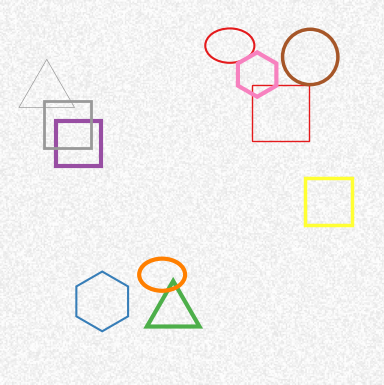[{"shape": "oval", "thickness": 1.5, "radius": 0.32, "center": [0.597, 0.882]}, {"shape": "square", "thickness": 1, "radius": 0.37, "center": [0.729, 0.707]}, {"shape": "hexagon", "thickness": 1.5, "radius": 0.39, "center": [0.265, 0.217]}, {"shape": "triangle", "thickness": 3, "radius": 0.39, "center": [0.45, 0.191]}, {"shape": "square", "thickness": 3, "radius": 0.29, "center": [0.204, 0.628]}, {"shape": "oval", "thickness": 3, "radius": 0.3, "center": [0.421, 0.286]}, {"shape": "square", "thickness": 2.5, "radius": 0.31, "center": [0.853, 0.477]}, {"shape": "circle", "thickness": 2.5, "radius": 0.36, "center": [0.806, 0.852]}, {"shape": "hexagon", "thickness": 3, "radius": 0.29, "center": [0.668, 0.806]}, {"shape": "square", "thickness": 2, "radius": 0.3, "center": [0.175, 0.676]}, {"shape": "triangle", "thickness": 0.5, "radius": 0.42, "center": [0.121, 0.762]}]